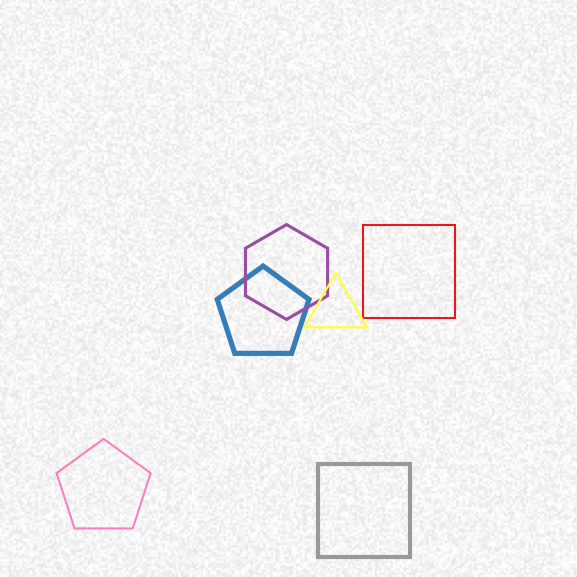[{"shape": "square", "thickness": 1, "radius": 0.4, "center": [0.709, 0.529]}, {"shape": "pentagon", "thickness": 2.5, "radius": 0.42, "center": [0.456, 0.455]}, {"shape": "hexagon", "thickness": 1.5, "radius": 0.41, "center": [0.496, 0.528]}, {"shape": "triangle", "thickness": 1, "radius": 0.31, "center": [0.581, 0.464]}, {"shape": "pentagon", "thickness": 1, "radius": 0.43, "center": [0.179, 0.153]}, {"shape": "square", "thickness": 2, "radius": 0.4, "center": [0.63, 0.115]}]